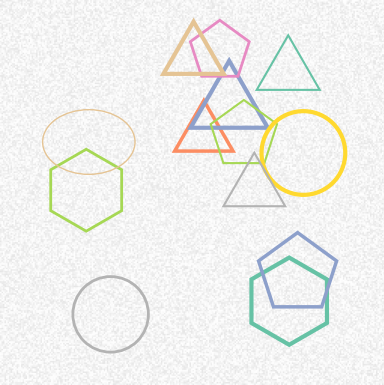[{"shape": "hexagon", "thickness": 3, "radius": 0.57, "center": [0.751, 0.218]}, {"shape": "triangle", "thickness": 1.5, "radius": 0.47, "center": [0.749, 0.814]}, {"shape": "triangle", "thickness": 2.5, "radius": 0.44, "center": [0.529, 0.651]}, {"shape": "triangle", "thickness": 3, "radius": 0.58, "center": [0.595, 0.726]}, {"shape": "pentagon", "thickness": 2.5, "radius": 0.53, "center": [0.773, 0.289]}, {"shape": "pentagon", "thickness": 2, "radius": 0.4, "center": [0.571, 0.867]}, {"shape": "pentagon", "thickness": 1.5, "radius": 0.45, "center": [0.633, 0.65]}, {"shape": "hexagon", "thickness": 2, "radius": 0.53, "center": [0.224, 0.506]}, {"shape": "circle", "thickness": 3, "radius": 0.54, "center": [0.788, 0.603]}, {"shape": "oval", "thickness": 1, "radius": 0.6, "center": [0.231, 0.631]}, {"shape": "triangle", "thickness": 3, "radius": 0.45, "center": [0.503, 0.853]}, {"shape": "triangle", "thickness": 1.5, "radius": 0.46, "center": [0.661, 0.511]}, {"shape": "circle", "thickness": 2, "radius": 0.49, "center": [0.287, 0.183]}]